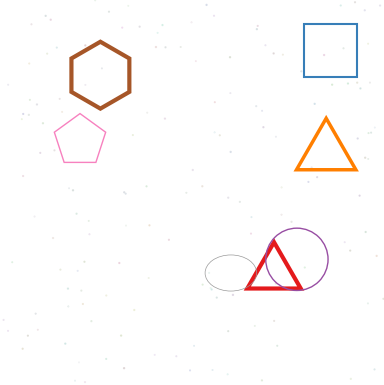[{"shape": "triangle", "thickness": 3, "radius": 0.4, "center": [0.712, 0.291]}, {"shape": "square", "thickness": 1.5, "radius": 0.34, "center": [0.858, 0.869]}, {"shape": "circle", "thickness": 1, "radius": 0.4, "center": [0.771, 0.326]}, {"shape": "triangle", "thickness": 2.5, "radius": 0.45, "center": [0.847, 0.604]}, {"shape": "hexagon", "thickness": 3, "radius": 0.43, "center": [0.261, 0.805]}, {"shape": "pentagon", "thickness": 1, "radius": 0.35, "center": [0.208, 0.635]}, {"shape": "oval", "thickness": 0.5, "radius": 0.33, "center": [0.6, 0.291]}]